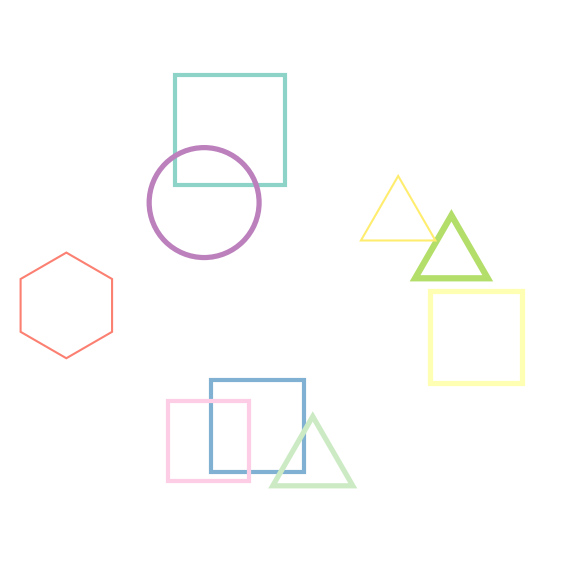[{"shape": "square", "thickness": 2, "radius": 0.48, "center": [0.399, 0.775]}, {"shape": "square", "thickness": 2.5, "radius": 0.4, "center": [0.824, 0.415]}, {"shape": "hexagon", "thickness": 1, "radius": 0.46, "center": [0.115, 0.47]}, {"shape": "square", "thickness": 2, "radius": 0.4, "center": [0.446, 0.261]}, {"shape": "triangle", "thickness": 3, "radius": 0.36, "center": [0.782, 0.554]}, {"shape": "square", "thickness": 2, "radius": 0.35, "center": [0.361, 0.235]}, {"shape": "circle", "thickness": 2.5, "radius": 0.48, "center": [0.353, 0.648]}, {"shape": "triangle", "thickness": 2.5, "radius": 0.4, "center": [0.542, 0.198]}, {"shape": "triangle", "thickness": 1, "radius": 0.37, "center": [0.689, 0.62]}]